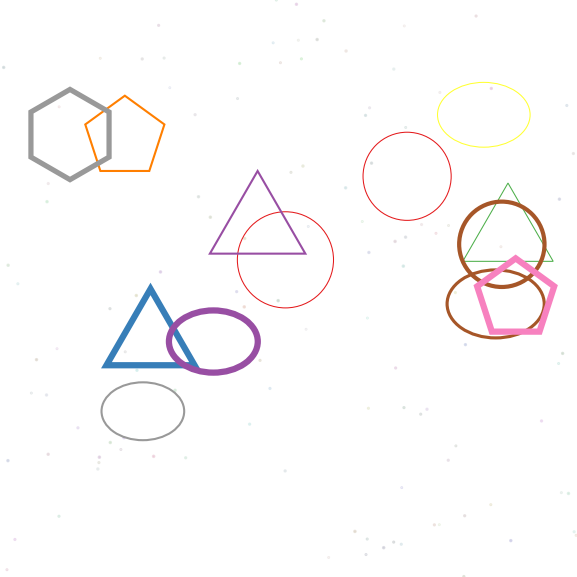[{"shape": "circle", "thickness": 0.5, "radius": 0.38, "center": [0.705, 0.694]}, {"shape": "circle", "thickness": 0.5, "radius": 0.42, "center": [0.494, 0.549]}, {"shape": "triangle", "thickness": 3, "radius": 0.44, "center": [0.261, 0.411]}, {"shape": "triangle", "thickness": 0.5, "radius": 0.45, "center": [0.88, 0.592]}, {"shape": "oval", "thickness": 3, "radius": 0.38, "center": [0.369, 0.408]}, {"shape": "triangle", "thickness": 1, "radius": 0.48, "center": [0.446, 0.608]}, {"shape": "pentagon", "thickness": 1, "radius": 0.36, "center": [0.216, 0.761]}, {"shape": "oval", "thickness": 0.5, "radius": 0.4, "center": [0.838, 0.8]}, {"shape": "oval", "thickness": 1.5, "radius": 0.42, "center": [0.858, 0.473]}, {"shape": "circle", "thickness": 2, "radius": 0.37, "center": [0.869, 0.576]}, {"shape": "pentagon", "thickness": 3, "radius": 0.35, "center": [0.893, 0.482]}, {"shape": "hexagon", "thickness": 2.5, "radius": 0.39, "center": [0.121, 0.766]}, {"shape": "oval", "thickness": 1, "radius": 0.36, "center": [0.247, 0.287]}]